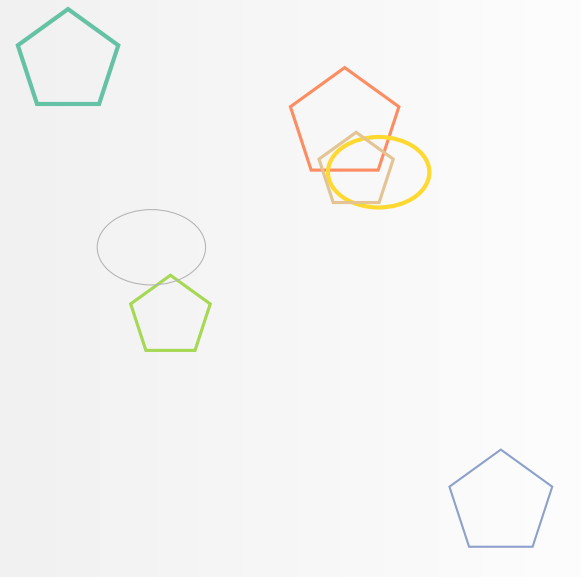[{"shape": "pentagon", "thickness": 2, "radius": 0.45, "center": [0.117, 0.893]}, {"shape": "pentagon", "thickness": 1.5, "radius": 0.49, "center": [0.593, 0.784]}, {"shape": "pentagon", "thickness": 1, "radius": 0.46, "center": [0.862, 0.128]}, {"shape": "pentagon", "thickness": 1.5, "radius": 0.36, "center": [0.293, 0.451]}, {"shape": "oval", "thickness": 2, "radius": 0.44, "center": [0.651, 0.701]}, {"shape": "pentagon", "thickness": 1.5, "radius": 0.34, "center": [0.613, 0.703]}, {"shape": "oval", "thickness": 0.5, "radius": 0.47, "center": [0.26, 0.571]}]